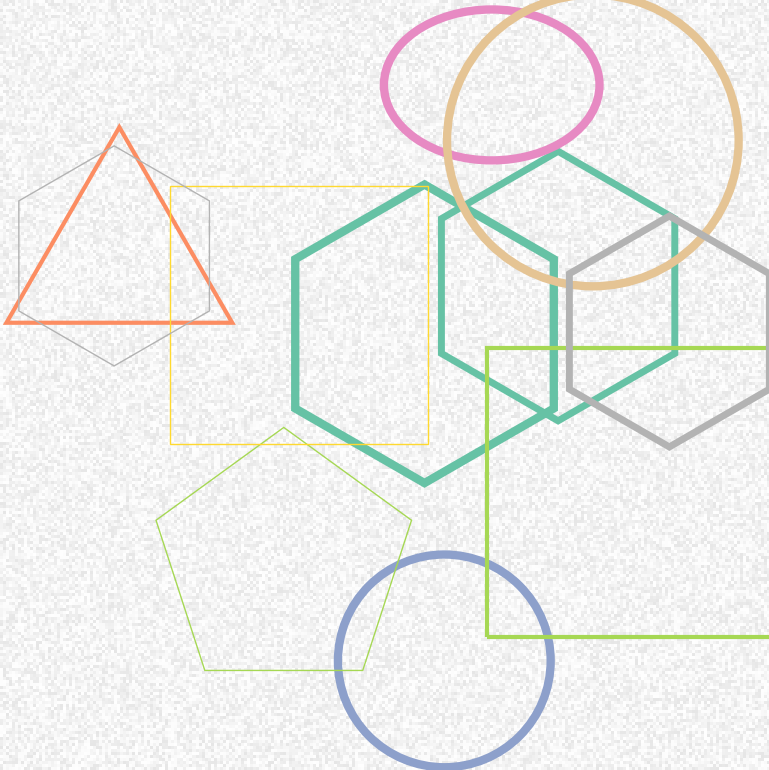[{"shape": "hexagon", "thickness": 3, "radius": 0.97, "center": [0.551, 0.567]}, {"shape": "hexagon", "thickness": 2.5, "radius": 0.87, "center": [0.725, 0.628]}, {"shape": "triangle", "thickness": 1.5, "radius": 0.85, "center": [0.155, 0.665]}, {"shape": "circle", "thickness": 3, "radius": 0.69, "center": [0.577, 0.142]}, {"shape": "oval", "thickness": 3, "radius": 0.7, "center": [0.639, 0.89]}, {"shape": "square", "thickness": 1.5, "radius": 0.94, "center": [0.819, 0.36]}, {"shape": "pentagon", "thickness": 0.5, "radius": 0.87, "center": [0.369, 0.27]}, {"shape": "square", "thickness": 0.5, "radius": 0.84, "center": [0.389, 0.59]}, {"shape": "circle", "thickness": 3, "radius": 0.95, "center": [0.77, 0.818]}, {"shape": "hexagon", "thickness": 0.5, "radius": 0.71, "center": [0.148, 0.668]}, {"shape": "hexagon", "thickness": 2.5, "radius": 0.75, "center": [0.869, 0.57]}]